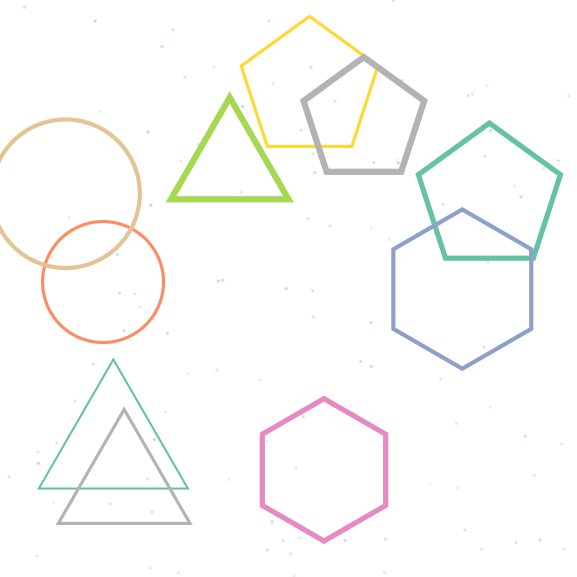[{"shape": "pentagon", "thickness": 2.5, "radius": 0.65, "center": [0.847, 0.657]}, {"shape": "triangle", "thickness": 1, "radius": 0.75, "center": [0.196, 0.228]}, {"shape": "circle", "thickness": 1.5, "radius": 0.52, "center": [0.178, 0.511]}, {"shape": "hexagon", "thickness": 2, "radius": 0.69, "center": [0.801, 0.499]}, {"shape": "hexagon", "thickness": 2.5, "radius": 0.62, "center": [0.561, 0.186]}, {"shape": "triangle", "thickness": 3, "radius": 0.59, "center": [0.398, 0.713]}, {"shape": "pentagon", "thickness": 1.5, "radius": 0.62, "center": [0.536, 0.846]}, {"shape": "circle", "thickness": 2, "radius": 0.64, "center": [0.114, 0.664]}, {"shape": "pentagon", "thickness": 3, "radius": 0.55, "center": [0.63, 0.79]}, {"shape": "triangle", "thickness": 1.5, "radius": 0.66, "center": [0.215, 0.159]}]